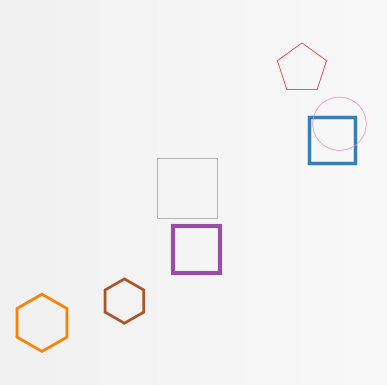[{"shape": "pentagon", "thickness": 0.5, "radius": 0.33, "center": [0.779, 0.822]}, {"shape": "square", "thickness": 2.5, "radius": 0.3, "center": [0.857, 0.637]}, {"shape": "square", "thickness": 3, "radius": 0.3, "center": [0.507, 0.351]}, {"shape": "hexagon", "thickness": 2, "radius": 0.37, "center": [0.108, 0.162]}, {"shape": "hexagon", "thickness": 2, "radius": 0.29, "center": [0.321, 0.218]}, {"shape": "circle", "thickness": 0.5, "radius": 0.35, "center": [0.876, 0.678]}, {"shape": "square", "thickness": 0.5, "radius": 0.39, "center": [0.483, 0.511]}]